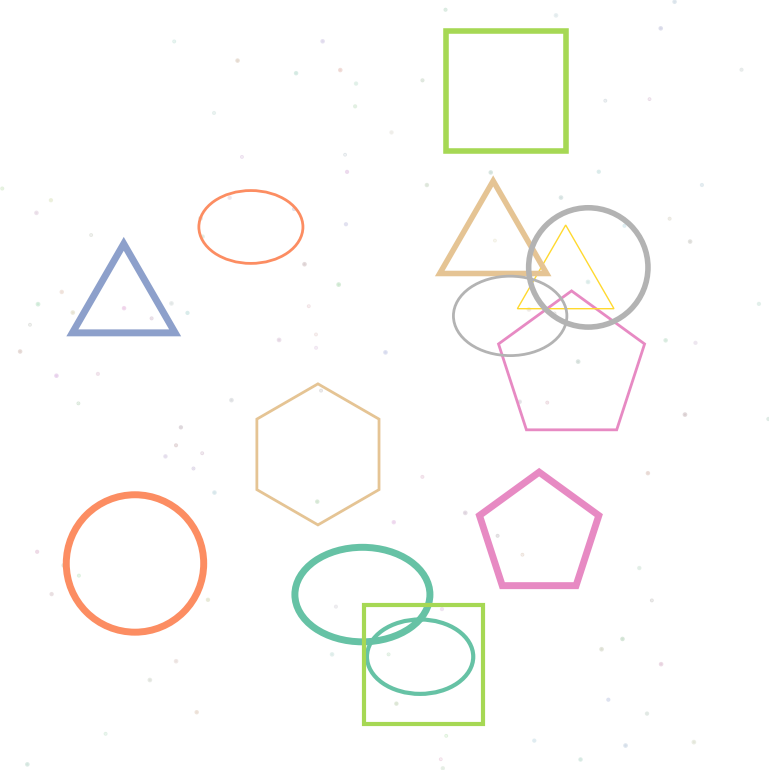[{"shape": "oval", "thickness": 2.5, "radius": 0.44, "center": [0.471, 0.228]}, {"shape": "oval", "thickness": 1.5, "radius": 0.35, "center": [0.546, 0.147]}, {"shape": "circle", "thickness": 2.5, "radius": 0.45, "center": [0.175, 0.268]}, {"shape": "oval", "thickness": 1, "radius": 0.34, "center": [0.326, 0.705]}, {"shape": "triangle", "thickness": 2.5, "radius": 0.39, "center": [0.161, 0.606]}, {"shape": "pentagon", "thickness": 1, "radius": 0.5, "center": [0.742, 0.522]}, {"shape": "pentagon", "thickness": 2.5, "radius": 0.41, "center": [0.7, 0.305]}, {"shape": "square", "thickness": 2, "radius": 0.39, "center": [0.658, 0.882]}, {"shape": "square", "thickness": 1.5, "radius": 0.39, "center": [0.55, 0.137]}, {"shape": "triangle", "thickness": 0.5, "radius": 0.36, "center": [0.735, 0.635]}, {"shape": "triangle", "thickness": 2, "radius": 0.4, "center": [0.641, 0.685]}, {"shape": "hexagon", "thickness": 1, "radius": 0.46, "center": [0.413, 0.41]}, {"shape": "oval", "thickness": 1, "radius": 0.37, "center": [0.663, 0.59]}, {"shape": "circle", "thickness": 2, "radius": 0.39, "center": [0.764, 0.653]}]